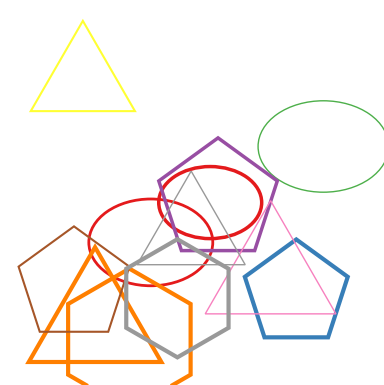[{"shape": "oval", "thickness": 2.5, "radius": 0.67, "center": [0.546, 0.474]}, {"shape": "oval", "thickness": 2, "radius": 0.8, "center": [0.392, 0.37]}, {"shape": "pentagon", "thickness": 3, "radius": 0.7, "center": [0.77, 0.238]}, {"shape": "oval", "thickness": 1, "radius": 0.85, "center": [0.84, 0.62]}, {"shape": "pentagon", "thickness": 2.5, "radius": 0.81, "center": [0.566, 0.48]}, {"shape": "triangle", "thickness": 3, "radius": 0.99, "center": [0.247, 0.159]}, {"shape": "hexagon", "thickness": 3, "radius": 0.92, "center": [0.336, 0.119]}, {"shape": "triangle", "thickness": 1.5, "radius": 0.78, "center": [0.215, 0.789]}, {"shape": "pentagon", "thickness": 1.5, "radius": 0.76, "center": [0.192, 0.261]}, {"shape": "triangle", "thickness": 1, "radius": 0.98, "center": [0.703, 0.283]}, {"shape": "hexagon", "thickness": 3, "radius": 0.77, "center": [0.461, 0.225]}, {"shape": "triangle", "thickness": 1, "radius": 0.81, "center": [0.496, 0.394]}]